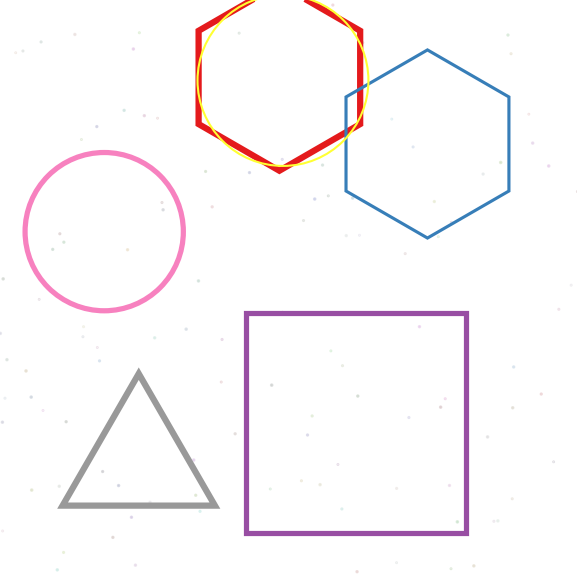[{"shape": "hexagon", "thickness": 3, "radius": 0.81, "center": [0.484, 0.865]}, {"shape": "hexagon", "thickness": 1.5, "radius": 0.81, "center": [0.74, 0.75]}, {"shape": "square", "thickness": 2.5, "radius": 0.95, "center": [0.617, 0.267]}, {"shape": "circle", "thickness": 1, "radius": 0.74, "center": [0.49, 0.86]}, {"shape": "circle", "thickness": 2.5, "radius": 0.69, "center": [0.18, 0.598]}, {"shape": "triangle", "thickness": 3, "radius": 0.76, "center": [0.24, 0.2]}]